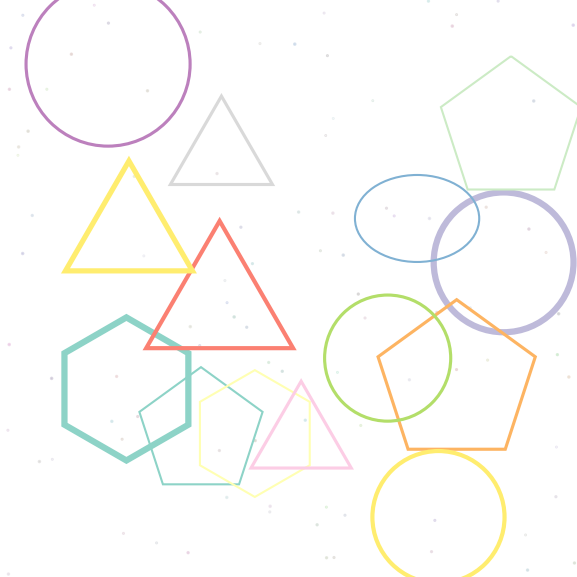[{"shape": "hexagon", "thickness": 3, "radius": 0.62, "center": [0.219, 0.326]}, {"shape": "pentagon", "thickness": 1, "radius": 0.56, "center": [0.348, 0.251]}, {"shape": "hexagon", "thickness": 1, "radius": 0.55, "center": [0.441, 0.248]}, {"shape": "circle", "thickness": 3, "radius": 0.61, "center": [0.872, 0.545]}, {"shape": "triangle", "thickness": 2, "radius": 0.73, "center": [0.38, 0.47]}, {"shape": "oval", "thickness": 1, "radius": 0.54, "center": [0.722, 0.621]}, {"shape": "pentagon", "thickness": 1.5, "radius": 0.72, "center": [0.791, 0.337]}, {"shape": "circle", "thickness": 1.5, "radius": 0.55, "center": [0.671, 0.379]}, {"shape": "triangle", "thickness": 1.5, "radius": 0.5, "center": [0.521, 0.239]}, {"shape": "triangle", "thickness": 1.5, "radius": 0.51, "center": [0.383, 0.731]}, {"shape": "circle", "thickness": 1.5, "radius": 0.71, "center": [0.187, 0.888]}, {"shape": "pentagon", "thickness": 1, "radius": 0.64, "center": [0.885, 0.774]}, {"shape": "triangle", "thickness": 2.5, "radius": 0.63, "center": [0.223, 0.594]}, {"shape": "circle", "thickness": 2, "radius": 0.57, "center": [0.759, 0.104]}]